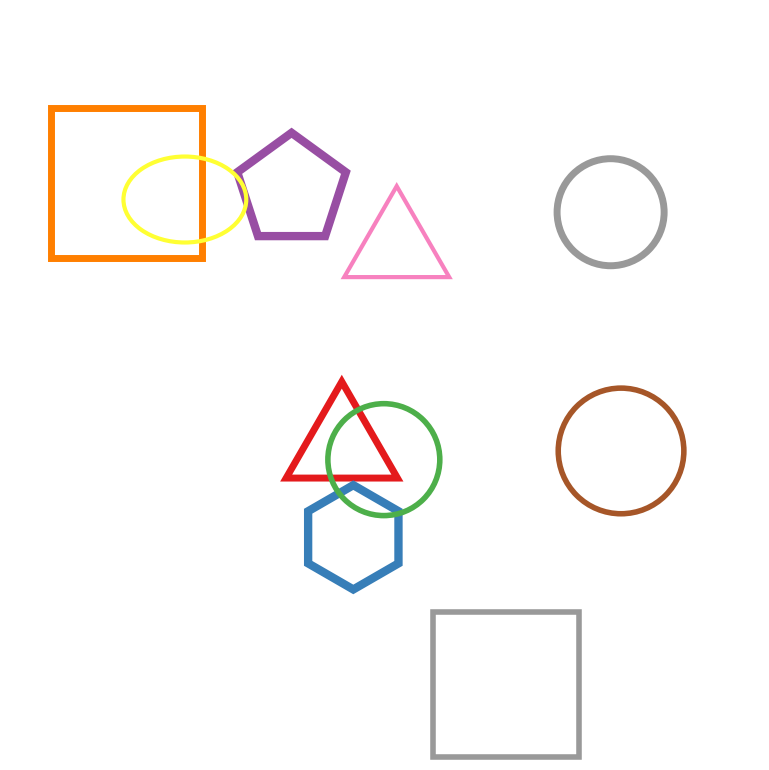[{"shape": "triangle", "thickness": 2.5, "radius": 0.42, "center": [0.444, 0.421]}, {"shape": "hexagon", "thickness": 3, "radius": 0.34, "center": [0.459, 0.302]}, {"shape": "circle", "thickness": 2, "radius": 0.36, "center": [0.498, 0.403]}, {"shape": "pentagon", "thickness": 3, "radius": 0.37, "center": [0.379, 0.753]}, {"shape": "square", "thickness": 2.5, "radius": 0.49, "center": [0.164, 0.763]}, {"shape": "oval", "thickness": 1.5, "radius": 0.4, "center": [0.24, 0.741]}, {"shape": "circle", "thickness": 2, "radius": 0.41, "center": [0.807, 0.414]}, {"shape": "triangle", "thickness": 1.5, "radius": 0.39, "center": [0.515, 0.679]}, {"shape": "square", "thickness": 2, "radius": 0.47, "center": [0.657, 0.111]}, {"shape": "circle", "thickness": 2.5, "radius": 0.35, "center": [0.793, 0.724]}]